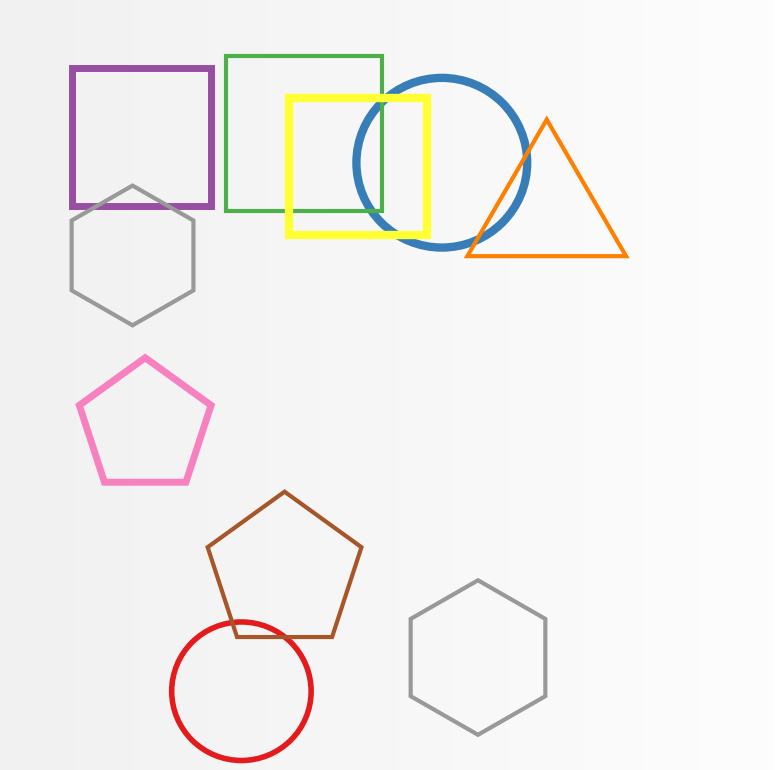[{"shape": "circle", "thickness": 2, "radius": 0.45, "center": [0.311, 0.102]}, {"shape": "circle", "thickness": 3, "radius": 0.55, "center": [0.57, 0.789]}, {"shape": "square", "thickness": 1.5, "radius": 0.5, "center": [0.392, 0.827]}, {"shape": "square", "thickness": 2.5, "radius": 0.45, "center": [0.182, 0.822]}, {"shape": "triangle", "thickness": 1.5, "radius": 0.59, "center": [0.705, 0.726]}, {"shape": "square", "thickness": 3, "radius": 0.44, "center": [0.462, 0.784]}, {"shape": "pentagon", "thickness": 1.5, "radius": 0.52, "center": [0.367, 0.257]}, {"shape": "pentagon", "thickness": 2.5, "radius": 0.45, "center": [0.187, 0.446]}, {"shape": "hexagon", "thickness": 1.5, "radius": 0.5, "center": [0.617, 0.146]}, {"shape": "hexagon", "thickness": 1.5, "radius": 0.45, "center": [0.171, 0.668]}]